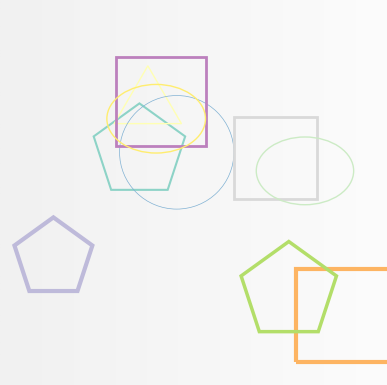[{"shape": "pentagon", "thickness": 1.5, "radius": 0.62, "center": [0.36, 0.607]}, {"shape": "triangle", "thickness": 1, "radius": 0.5, "center": [0.382, 0.729]}, {"shape": "pentagon", "thickness": 3, "radius": 0.53, "center": [0.138, 0.33]}, {"shape": "circle", "thickness": 0.5, "radius": 0.74, "center": [0.456, 0.604]}, {"shape": "square", "thickness": 3, "radius": 0.6, "center": [0.885, 0.18]}, {"shape": "pentagon", "thickness": 2.5, "radius": 0.65, "center": [0.745, 0.243]}, {"shape": "square", "thickness": 2, "radius": 0.53, "center": [0.71, 0.589]}, {"shape": "square", "thickness": 2, "radius": 0.58, "center": [0.415, 0.735]}, {"shape": "oval", "thickness": 1, "radius": 0.63, "center": [0.787, 0.556]}, {"shape": "oval", "thickness": 1, "radius": 0.64, "center": [0.403, 0.692]}]